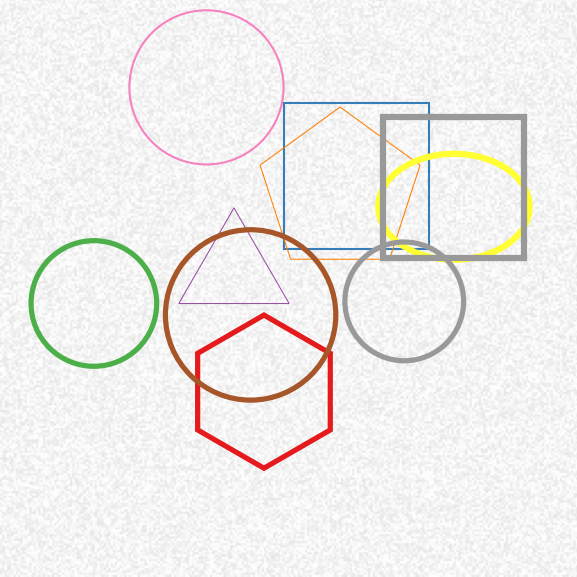[{"shape": "hexagon", "thickness": 2.5, "radius": 0.66, "center": [0.457, 0.321]}, {"shape": "square", "thickness": 1, "radius": 0.63, "center": [0.617, 0.694]}, {"shape": "circle", "thickness": 2.5, "radius": 0.54, "center": [0.163, 0.474]}, {"shape": "triangle", "thickness": 0.5, "radius": 0.55, "center": [0.405, 0.529]}, {"shape": "pentagon", "thickness": 0.5, "radius": 0.73, "center": [0.589, 0.668]}, {"shape": "oval", "thickness": 3, "radius": 0.65, "center": [0.786, 0.641]}, {"shape": "circle", "thickness": 2.5, "radius": 0.74, "center": [0.434, 0.454]}, {"shape": "circle", "thickness": 1, "radius": 0.67, "center": [0.358, 0.848]}, {"shape": "square", "thickness": 3, "radius": 0.61, "center": [0.785, 0.675]}, {"shape": "circle", "thickness": 2.5, "radius": 0.51, "center": [0.7, 0.477]}]